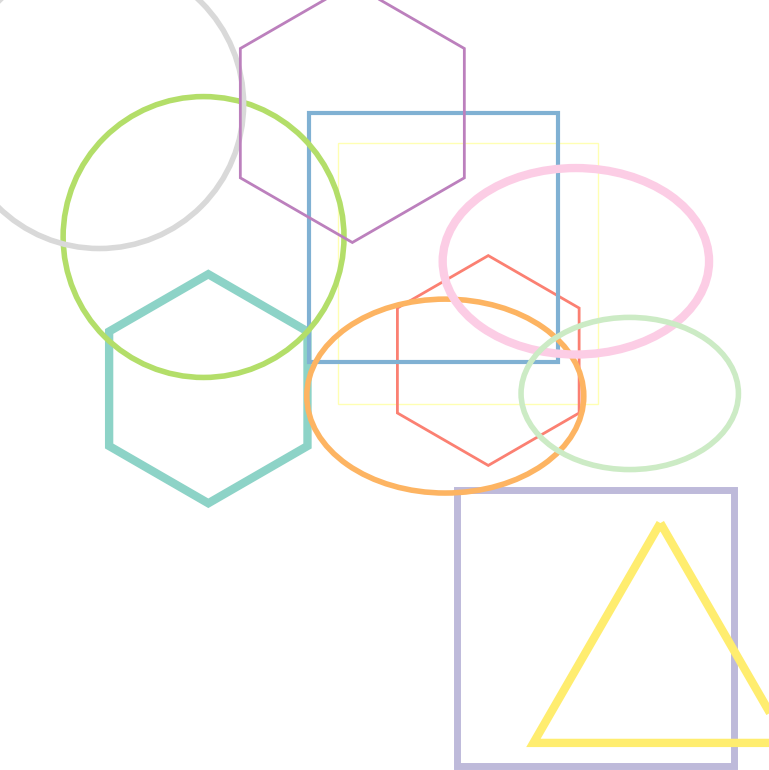[{"shape": "hexagon", "thickness": 3, "radius": 0.74, "center": [0.271, 0.495]}, {"shape": "square", "thickness": 0.5, "radius": 0.85, "center": [0.608, 0.645]}, {"shape": "square", "thickness": 2.5, "radius": 0.9, "center": [0.773, 0.185]}, {"shape": "hexagon", "thickness": 1, "radius": 0.68, "center": [0.634, 0.532]}, {"shape": "square", "thickness": 1.5, "radius": 0.81, "center": [0.563, 0.692]}, {"shape": "oval", "thickness": 2, "radius": 0.9, "center": [0.578, 0.486]}, {"shape": "circle", "thickness": 2, "radius": 0.91, "center": [0.264, 0.692]}, {"shape": "oval", "thickness": 3, "radius": 0.86, "center": [0.748, 0.661]}, {"shape": "circle", "thickness": 2, "radius": 0.94, "center": [0.129, 0.865]}, {"shape": "hexagon", "thickness": 1, "radius": 0.84, "center": [0.458, 0.853]}, {"shape": "oval", "thickness": 2, "radius": 0.71, "center": [0.818, 0.489]}, {"shape": "triangle", "thickness": 3, "radius": 0.95, "center": [0.858, 0.13]}]